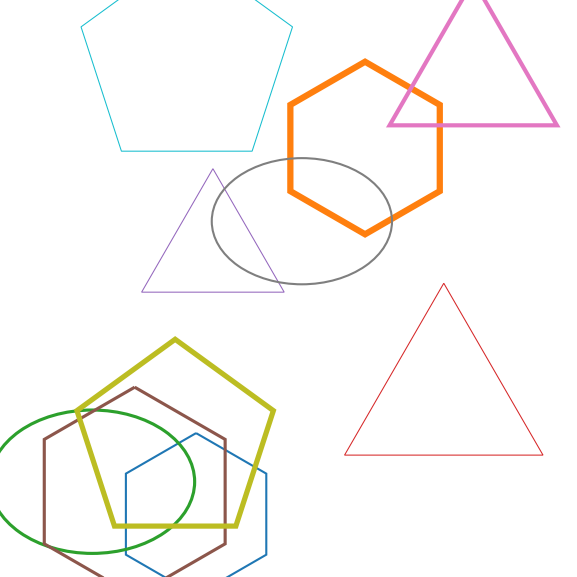[{"shape": "hexagon", "thickness": 1, "radius": 0.7, "center": [0.34, 0.109]}, {"shape": "hexagon", "thickness": 3, "radius": 0.75, "center": [0.632, 0.743]}, {"shape": "oval", "thickness": 1.5, "radius": 0.89, "center": [0.16, 0.165]}, {"shape": "triangle", "thickness": 0.5, "radius": 0.99, "center": [0.768, 0.31]}, {"shape": "triangle", "thickness": 0.5, "radius": 0.71, "center": [0.369, 0.564]}, {"shape": "hexagon", "thickness": 1.5, "radius": 0.9, "center": [0.233, 0.148]}, {"shape": "triangle", "thickness": 2, "radius": 0.84, "center": [0.819, 0.866]}, {"shape": "oval", "thickness": 1, "radius": 0.78, "center": [0.523, 0.616]}, {"shape": "pentagon", "thickness": 2.5, "radius": 0.89, "center": [0.303, 0.233]}, {"shape": "pentagon", "thickness": 0.5, "radius": 0.96, "center": [0.323, 0.893]}]